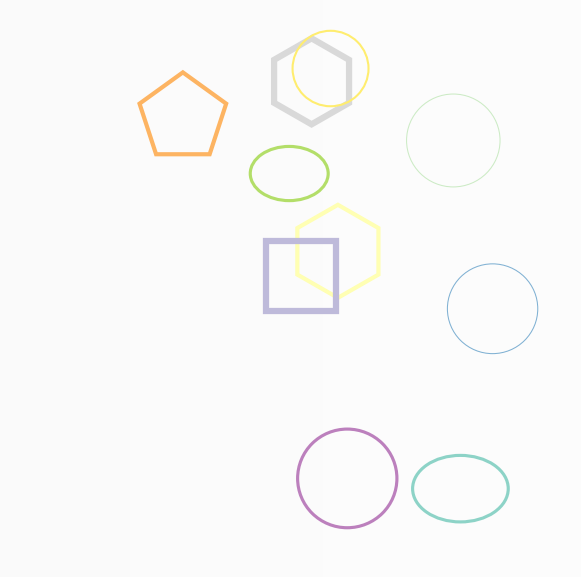[{"shape": "oval", "thickness": 1.5, "radius": 0.41, "center": [0.792, 0.153]}, {"shape": "hexagon", "thickness": 2, "radius": 0.4, "center": [0.581, 0.564]}, {"shape": "square", "thickness": 3, "radius": 0.3, "center": [0.518, 0.52]}, {"shape": "circle", "thickness": 0.5, "radius": 0.39, "center": [0.847, 0.465]}, {"shape": "pentagon", "thickness": 2, "radius": 0.39, "center": [0.315, 0.795]}, {"shape": "oval", "thickness": 1.5, "radius": 0.34, "center": [0.498, 0.699]}, {"shape": "hexagon", "thickness": 3, "radius": 0.37, "center": [0.536, 0.858]}, {"shape": "circle", "thickness": 1.5, "radius": 0.43, "center": [0.597, 0.171]}, {"shape": "circle", "thickness": 0.5, "radius": 0.4, "center": [0.78, 0.756]}, {"shape": "circle", "thickness": 1, "radius": 0.33, "center": [0.569, 0.88]}]